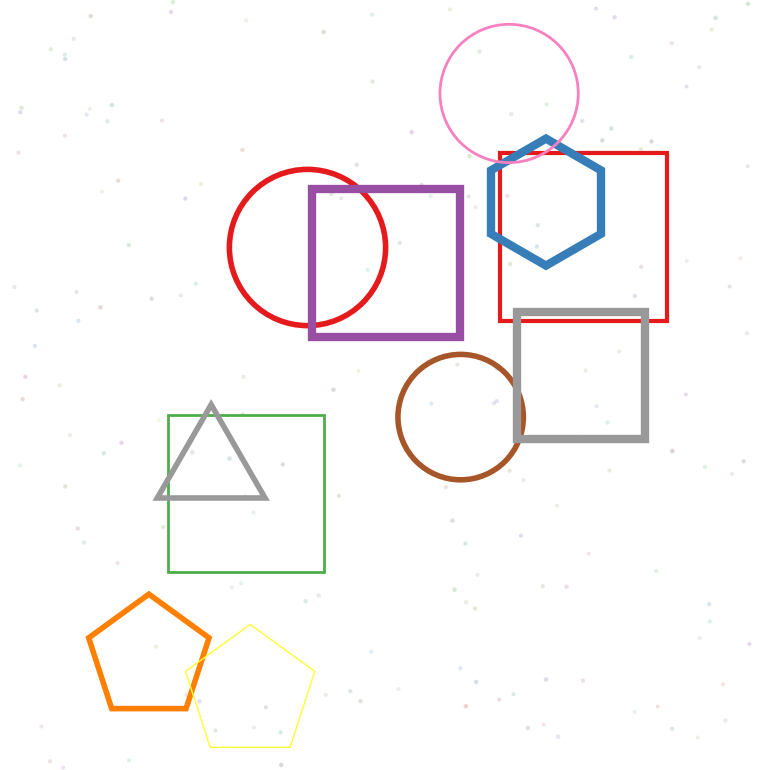[{"shape": "circle", "thickness": 2, "radius": 0.51, "center": [0.399, 0.679]}, {"shape": "square", "thickness": 1.5, "radius": 0.54, "center": [0.758, 0.692]}, {"shape": "hexagon", "thickness": 3, "radius": 0.41, "center": [0.709, 0.738]}, {"shape": "square", "thickness": 1, "radius": 0.51, "center": [0.319, 0.359]}, {"shape": "square", "thickness": 3, "radius": 0.48, "center": [0.502, 0.659]}, {"shape": "pentagon", "thickness": 2, "radius": 0.41, "center": [0.193, 0.146]}, {"shape": "pentagon", "thickness": 0.5, "radius": 0.44, "center": [0.325, 0.101]}, {"shape": "circle", "thickness": 2, "radius": 0.41, "center": [0.598, 0.458]}, {"shape": "circle", "thickness": 1, "radius": 0.45, "center": [0.661, 0.879]}, {"shape": "square", "thickness": 3, "radius": 0.41, "center": [0.755, 0.512]}, {"shape": "triangle", "thickness": 2, "radius": 0.4, "center": [0.274, 0.394]}]